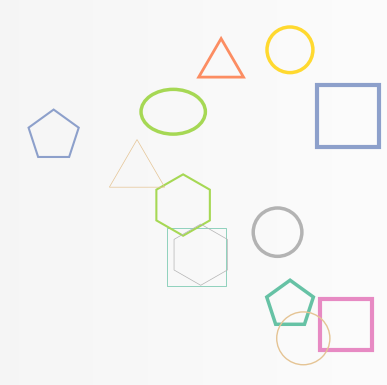[{"shape": "pentagon", "thickness": 2.5, "radius": 0.32, "center": [0.749, 0.209]}, {"shape": "square", "thickness": 0.5, "radius": 0.38, "center": [0.506, 0.332]}, {"shape": "triangle", "thickness": 2, "radius": 0.33, "center": [0.571, 0.833]}, {"shape": "square", "thickness": 3, "radius": 0.4, "center": [0.898, 0.699]}, {"shape": "pentagon", "thickness": 1.5, "radius": 0.34, "center": [0.138, 0.647]}, {"shape": "square", "thickness": 3, "radius": 0.34, "center": [0.892, 0.157]}, {"shape": "oval", "thickness": 2.5, "radius": 0.42, "center": [0.447, 0.71]}, {"shape": "hexagon", "thickness": 1.5, "radius": 0.4, "center": [0.473, 0.467]}, {"shape": "circle", "thickness": 2.5, "radius": 0.3, "center": [0.748, 0.871]}, {"shape": "circle", "thickness": 1, "radius": 0.34, "center": [0.783, 0.121]}, {"shape": "triangle", "thickness": 0.5, "radius": 0.41, "center": [0.354, 0.555]}, {"shape": "circle", "thickness": 2.5, "radius": 0.31, "center": [0.716, 0.397]}, {"shape": "hexagon", "thickness": 0.5, "radius": 0.4, "center": [0.518, 0.338]}]